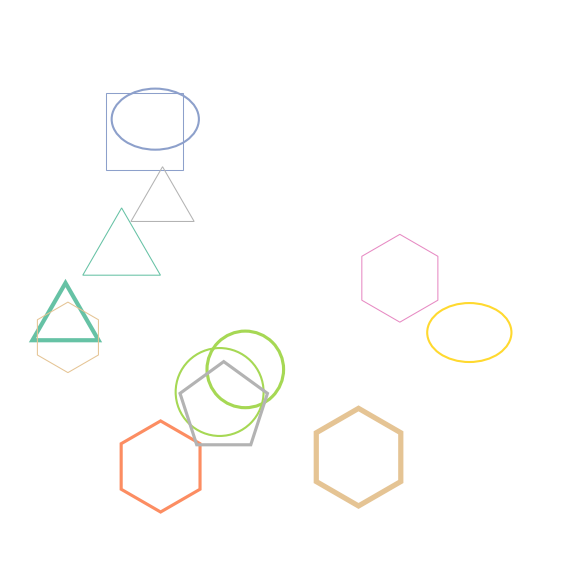[{"shape": "triangle", "thickness": 2, "radius": 0.33, "center": [0.113, 0.443]}, {"shape": "triangle", "thickness": 0.5, "radius": 0.39, "center": [0.211, 0.561]}, {"shape": "hexagon", "thickness": 1.5, "radius": 0.39, "center": [0.278, 0.191]}, {"shape": "oval", "thickness": 1, "radius": 0.38, "center": [0.269, 0.793]}, {"shape": "square", "thickness": 0.5, "radius": 0.33, "center": [0.25, 0.772]}, {"shape": "hexagon", "thickness": 0.5, "radius": 0.38, "center": [0.692, 0.517]}, {"shape": "circle", "thickness": 1, "radius": 0.38, "center": [0.38, 0.32]}, {"shape": "circle", "thickness": 1.5, "radius": 0.33, "center": [0.425, 0.359]}, {"shape": "oval", "thickness": 1, "radius": 0.36, "center": [0.813, 0.423]}, {"shape": "hexagon", "thickness": 0.5, "radius": 0.31, "center": [0.118, 0.415]}, {"shape": "hexagon", "thickness": 2.5, "radius": 0.42, "center": [0.621, 0.208]}, {"shape": "triangle", "thickness": 0.5, "radius": 0.32, "center": [0.281, 0.647]}, {"shape": "pentagon", "thickness": 1.5, "radius": 0.4, "center": [0.387, 0.293]}]